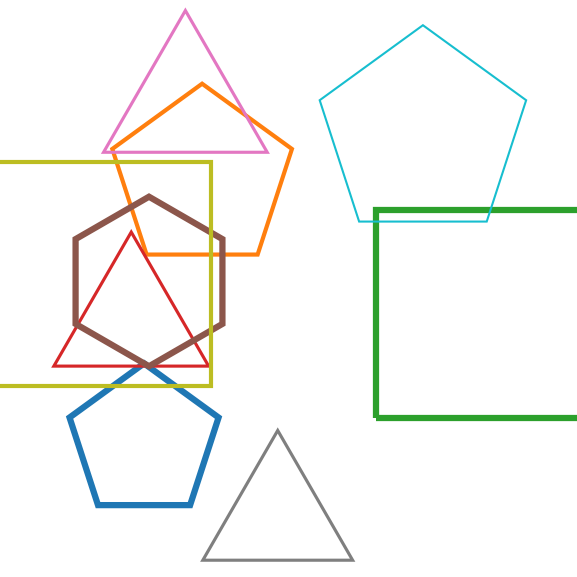[{"shape": "pentagon", "thickness": 3, "radius": 0.68, "center": [0.249, 0.234]}, {"shape": "pentagon", "thickness": 2, "radius": 0.82, "center": [0.35, 0.691]}, {"shape": "square", "thickness": 3, "radius": 0.9, "center": [0.83, 0.455]}, {"shape": "triangle", "thickness": 1.5, "radius": 0.77, "center": [0.227, 0.443]}, {"shape": "hexagon", "thickness": 3, "radius": 0.73, "center": [0.258, 0.512]}, {"shape": "triangle", "thickness": 1.5, "radius": 0.82, "center": [0.321, 0.817]}, {"shape": "triangle", "thickness": 1.5, "radius": 0.75, "center": [0.481, 0.104]}, {"shape": "square", "thickness": 2, "radius": 0.97, "center": [0.172, 0.525]}, {"shape": "pentagon", "thickness": 1, "radius": 0.94, "center": [0.732, 0.768]}]